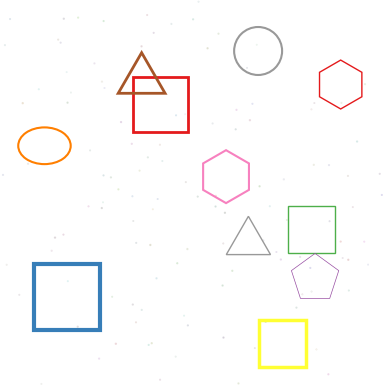[{"shape": "square", "thickness": 2, "radius": 0.36, "center": [0.417, 0.729]}, {"shape": "hexagon", "thickness": 1, "radius": 0.32, "center": [0.885, 0.78]}, {"shape": "square", "thickness": 3, "radius": 0.43, "center": [0.174, 0.228]}, {"shape": "square", "thickness": 1, "radius": 0.31, "center": [0.809, 0.404]}, {"shape": "pentagon", "thickness": 0.5, "radius": 0.32, "center": [0.818, 0.277]}, {"shape": "oval", "thickness": 1.5, "radius": 0.34, "center": [0.116, 0.621]}, {"shape": "square", "thickness": 2.5, "radius": 0.31, "center": [0.734, 0.107]}, {"shape": "triangle", "thickness": 2, "radius": 0.35, "center": [0.368, 0.793]}, {"shape": "hexagon", "thickness": 1.5, "radius": 0.34, "center": [0.587, 0.541]}, {"shape": "circle", "thickness": 1.5, "radius": 0.31, "center": [0.67, 0.868]}, {"shape": "triangle", "thickness": 1, "radius": 0.33, "center": [0.645, 0.372]}]